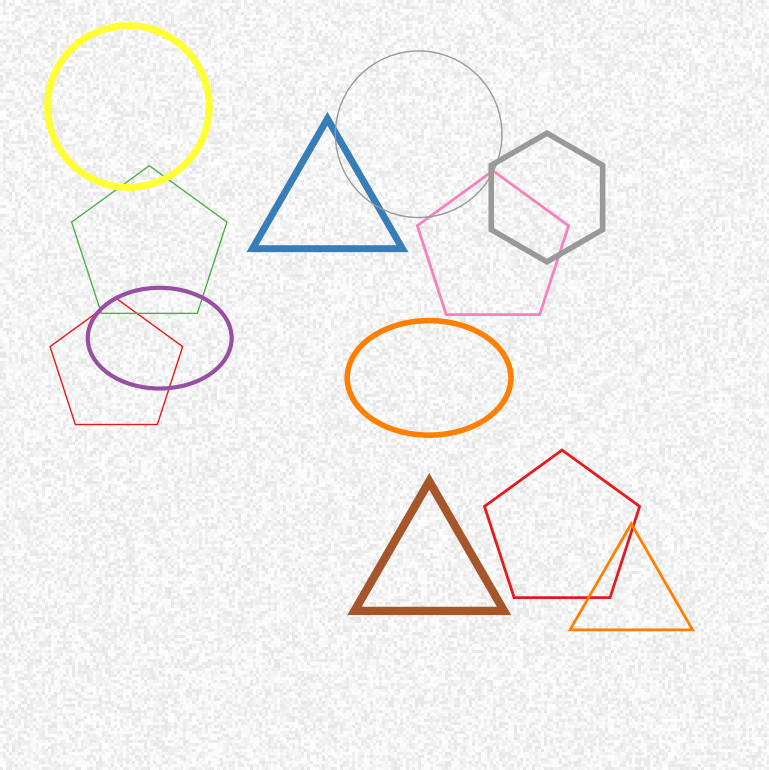[{"shape": "pentagon", "thickness": 0.5, "radius": 0.45, "center": [0.151, 0.522]}, {"shape": "pentagon", "thickness": 1, "radius": 0.53, "center": [0.73, 0.31]}, {"shape": "triangle", "thickness": 2.5, "radius": 0.56, "center": [0.425, 0.733]}, {"shape": "pentagon", "thickness": 0.5, "radius": 0.53, "center": [0.194, 0.679]}, {"shape": "oval", "thickness": 1.5, "radius": 0.47, "center": [0.207, 0.561]}, {"shape": "triangle", "thickness": 1, "radius": 0.46, "center": [0.82, 0.228]}, {"shape": "oval", "thickness": 2, "radius": 0.53, "center": [0.557, 0.509]}, {"shape": "circle", "thickness": 2.5, "radius": 0.52, "center": [0.167, 0.862]}, {"shape": "triangle", "thickness": 3, "radius": 0.56, "center": [0.557, 0.263]}, {"shape": "pentagon", "thickness": 1, "radius": 0.52, "center": [0.64, 0.675]}, {"shape": "hexagon", "thickness": 2, "radius": 0.42, "center": [0.71, 0.744]}, {"shape": "circle", "thickness": 0.5, "radius": 0.54, "center": [0.544, 0.826]}]